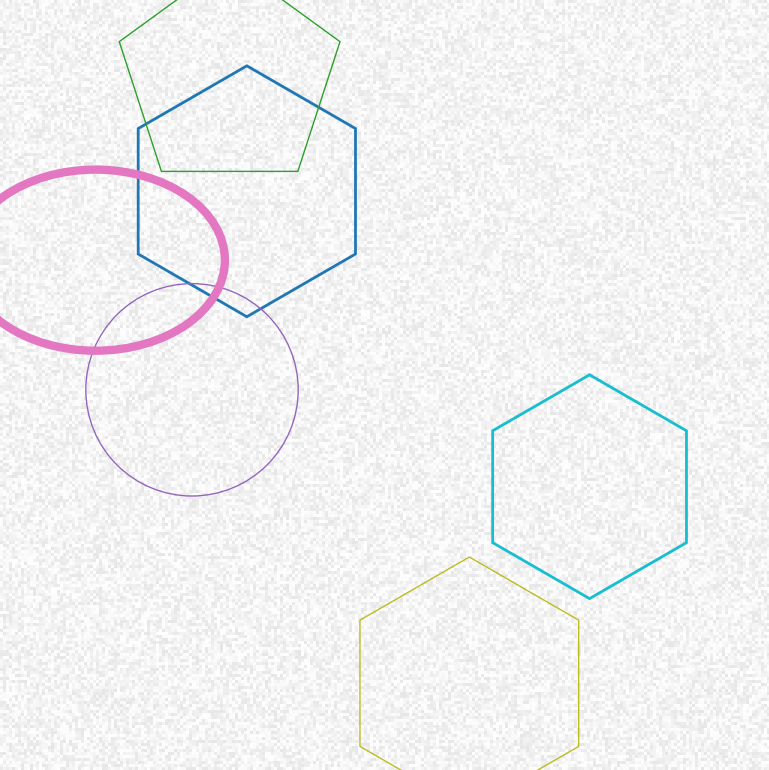[{"shape": "hexagon", "thickness": 1, "radius": 0.81, "center": [0.321, 0.752]}, {"shape": "pentagon", "thickness": 0.5, "radius": 0.75, "center": [0.298, 0.899]}, {"shape": "circle", "thickness": 0.5, "radius": 0.69, "center": [0.249, 0.494]}, {"shape": "oval", "thickness": 3, "radius": 0.84, "center": [0.124, 0.662]}, {"shape": "hexagon", "thickness": 0.5, "radius": 0.82, "center": [0.61, 0.113]}, {"shape": "hexagon", "thickness": 1, "radius": 0.73, "center": [0.766, 0.368]}]